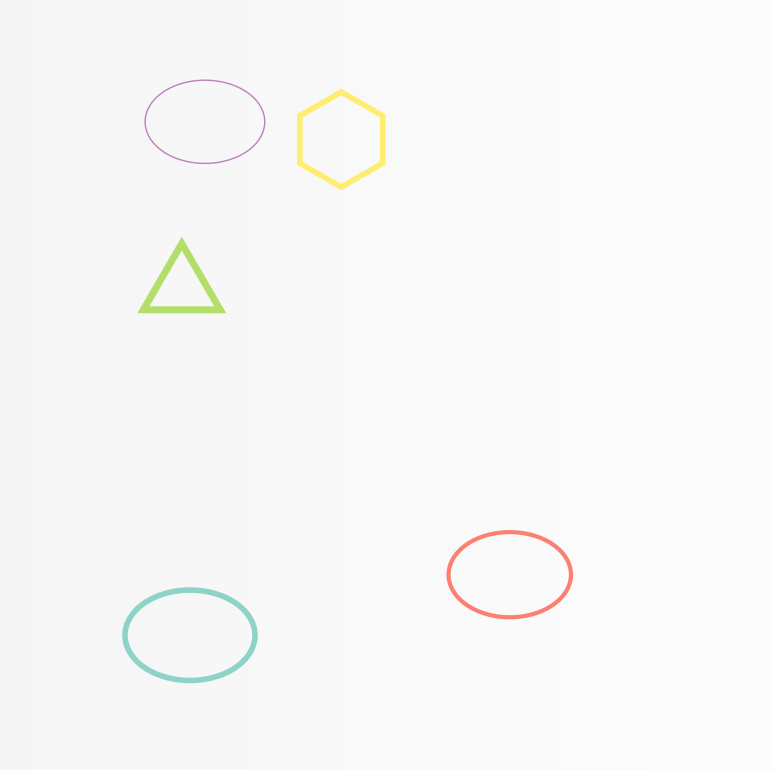[{"shape": "oval", "thickness": 2, "radius": 0.42, "center": [0.245, 0.175]}, {"shape": "oval", "thickness": 1.5, "radius": 0.39, "center": [0.658, 0.254]}, {"shape": "triangle", "thickness": 2.5, "radius": 0.29, "center": [0.235, 0.626]}, {"shape": "oval", "thickness": 0.5, "radius": 0.39, "center": [0.264, 0.842]}, {"shape": "hexagon", "thickness": 2, "radius": 0.31, "center": [0.44, 0.819]}]